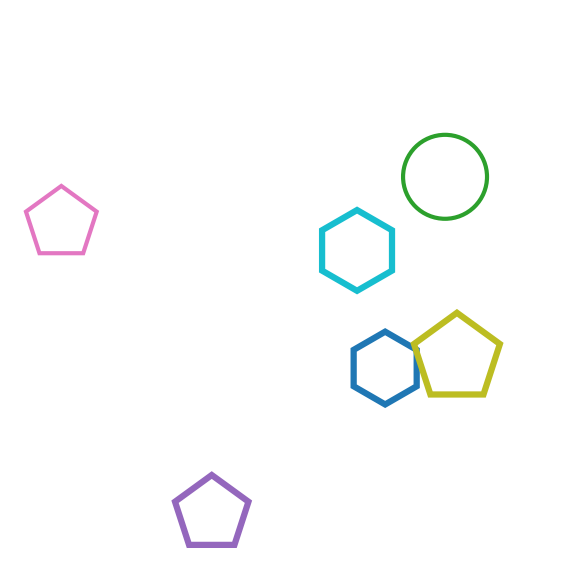[{"shape": "hexagon", "thickness": 3, "radius": 0.32, "center": [0.667, 0.362]}, {"shape": "circle", "thickness": 2, "radius": 0.36, "center": [0.771, 0.693]}, {"shape": "pentagon", "thickness": 3, "radius": 0.33, "center": [0.367, 0.11]}, {"shape": "pentagon", "thickness": 2, "radius": 0.32, "center": [0.106, 0.613]}, {"shape": "pentagon", "thickness": 3, "radius": 0.39, "center": [0.791, 0.379]}, {"shape": "hexagon", "thickness": 3, "radius": 0.35, "center": [0.618, 0.565]}]